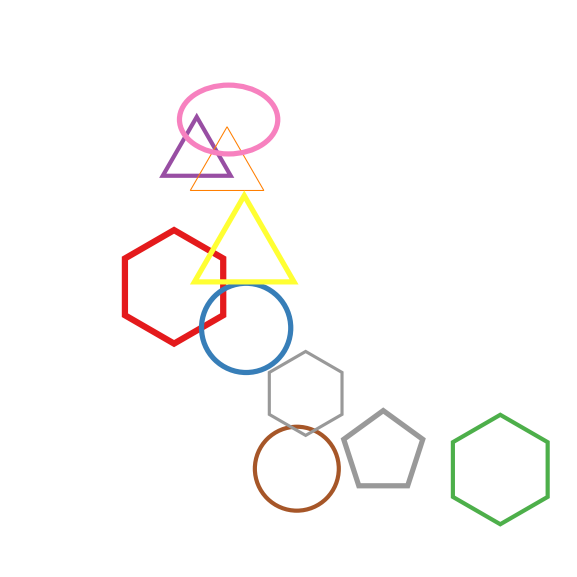[{"shape": "hexagon", "thickness": 3, "radius": 0.49, "center": [0.301, 0.502]}, {"shape": "circle", "thickness": 2.5, "radius": 0.39, "center": [0.426, 0.431]}, {"shape": "hexagon", "thickness": 2, "radius": 0.47, "center": [0.866, 0.186]}, {"shape": "triangle", "thickness": 2, "radius": 0.34, "center": [0.341, 0.729]}, {"shape": "triangle", "thickness": 0.5, "radius": 0.37, "center": [0.393, 0.706]}, {"shape": "triangle", "thickness": 2.5, "radius": 0.5, "center": [0.423, 0.561]}, {"shape": "circle", "thickness": 2, "radius": 0.36, "center": [0.514, 0.188]}, {"shape": "oval", "thickness": 2.5, "radius": 0.43, "center": [0.396, 0.792]}, {"shape": "hexagon", "thickness": 1.5, "radius": 0.36, "center": [0.529, 0.318]}, {"shape": "pentagon", "thickness": 2.5, "radius": 0.36, "center": [0.664, 0.216]}]